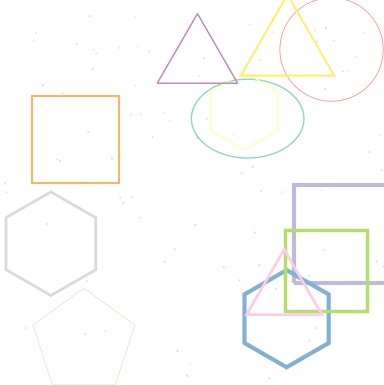[{"shape": "oval", "thickness": 1, "radius": 0.73, "center": [0.643, 0.692]}, {"shape": "hexagon", "thickness": 1, "radius": 0.5, "center": [0.634, 0.712]}, {"shape": "square", "thickness": 3, "radius": 0.63, "center": [0.89, 0.393]}, {"shape": "circle", "thickness": 0.5, "radius": 0.67, "center": [0.861, 0.871]}, {"shape": "hexagon", "thickness": 3, "radius": 0.63, "center": [0.744, 0.172]}, {"shape": "square", "thickness": 1.5, "radius": 0.57, "center": [0.197, 0.638]}, {"shape": "square", "thickness": 2.5, "radius": 0.53, "center": [0.846, 0.297]}, {"shape": "triangle", "thickness": 2, "radius": 0.56, "center": [0.738, 0.239]}, {"shape": "hexagon", "thickness": 2, "radius": 0.67, "center": [0.132, 0.367]}, {"shape": "triangle", "thickness": 1, "radius": 0.6, "center": [0.513, 0.844]}, {"shape": "pentagon", "thickness": 0.5, "radius": 0.69, "center": [0.218, 0.113]}, {"shape": "triangle", "thickness": 1.5, "radius": 0.7, "center": [0.747, 0.874]}]